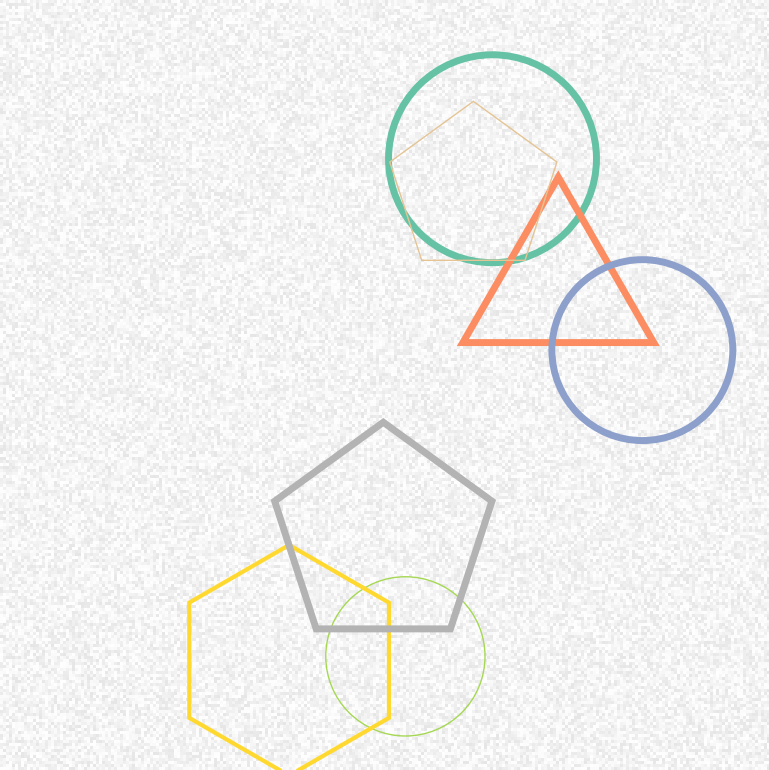[{"shape": "circle", "thickness": 2.5, "radius": 0.68, "center": [0.64, 0.794]}, {"shape": "triangle", "thickness": 2.5, "radius": 0.72, "center": [0.725, 0.627]}, {"shape": "circle", "thickness": 2.5, "radius": 0.59, "center": [0.834, 0.545]}, {"shape": "circle", "thickness": 0.5, "radius": 0.52, "center": [0.526, 0.148]}, {"shape": "hexagon", "thickness": 1.5, "radius": 0.75, "center": [0.375, 0.143]}, {"shape": "pentagon", "thickness": 0.5, "radius": 0.57, "center": [0.615, 0.754]}, {"shape": "pentagon", "thickness": 2.5, "radius": 0.74, "center": [0.498, 0.303]}]